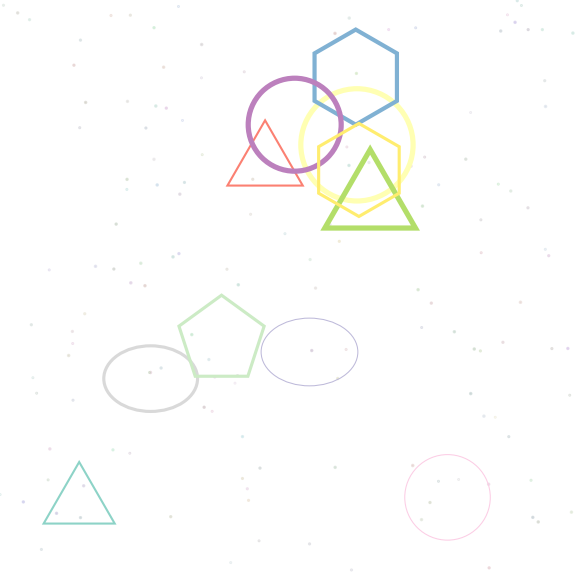[{"shape": "triangle", "thickness": 1, "radius": 0.36, "center": [0.137, 0.128]}, {"shape": "circle", "thickness": 2.5, "radius": 0.49, "center": [0.618, 0.748]}, {"shape": "oval", "thickness": 0.5, "radius": 0.42, "center": [0.536, 0.39]}, {"shape": "triangle", "thickness": 1, "radius": 0.38, "center": [0.459, 0.715]}, {"shape": "hexagon", "thickness": 2, "radius": 0.41, "center": [0.616, 0.866]}, {"shape": "triangle", "thickness": 2.5, "radius": 0.45, "center": [0.641, 0.65]}, {"shape": "circle", "thickness": 0.5, "radius": 0.37, "center": [0.775, 0.138]}, {"shape": "oval", "thickness": 1.5, "radius": 0.41, "center": [0.261, 0.343]}, {"shape": "circle", "thickness": 2.5, "radius": 0.4, "center": [0.51, 0.783]}, {"shape": "pentagon", "thickness": 1.5, "radius": 0.39, "center": [0.384, 0.41]}, {"shape": "hexagon", "thickness": 1.5, "radius": 0.4, "center": [0.622, 0.705]}]